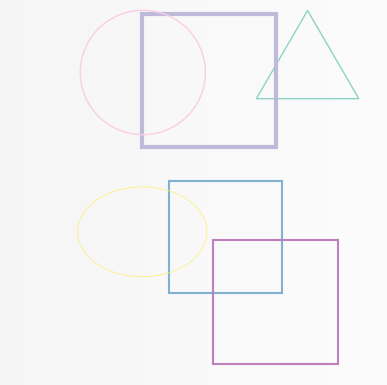[{"shape": "triangle", "thickness": 1, "radius": 0.76, "center": [0.794, 0.82]}, {"shape": "square", "thickness": 3, "radius": 0.87, "center": [0.539, 0.791]}, {"shape": "square", "thickness": 1.5, "radius": 0.73, "center": [0.582, 0.385]}, {"shape": "circle", "thickness": 1, "radius": 0.81, "center": [0.369, 0.812]}, {"shape": "square", "thickness": 1.5, "radius": 0.81, "center": [0.712, 0.215]}, {"shape": "oval", "thickness": 0.5, "radius": 0.83, "center": [0.367, 0.398]}]